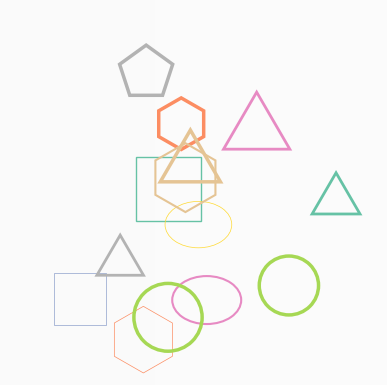[{"shape": "square", "thickness": 1, "radius": 0.41, "center": [0.435, 0.508]}, {"shape": "triangle", "thickness": 2, "radius": 0.36, "center": [0.867, 0.48]}, {"shape": "hexagon", "thickness": 0.5, "radius": 0.43, "center": [0.37, 0.118]}, {"shape": "hexagon", "thickness": 2.5, "radius": 0.33, "center": [0.468, 0.679]}, {"shape": "square", "thickness": 0.5, "radius": 0.33, "center": [0.206, 0.224]}, {"shape": "triangle", "thickness": 2, "radius": 0.49, "center": [0.662, 0.662]}, {"shape": "oval", "thickness": 1.5, "radius": 0.44, "center": [0.533, 0.221]}, {"shape": "circle", "thickness": 2.5, "radius": 0.44, "center": [0.434, 0.176]}, {"shape": "circle", "thickness": 2.5, "radius": 0.38, "center": [0.746, 0.258]}, {"shape": "oval", "thickness": 0.5, "radius": 0.43, "center": [0.512, 0.417]}, {"shape": "triangle", "thickness": 2.5, "radius": 0.45, "center": [0.491, 0.573]}, {"shape": "hexagon", "thickness": 1.5, "radius": 0.45, "center": [0.478, 0.539]}, {"shape": "pentagon", "thickness": 2.5, "radius": 0.36, "center": [0.377, 0.811]}, {"shape": "triangle", "thickness": 2, "radius": 0.35, "center": [0.31, 0.32]}]